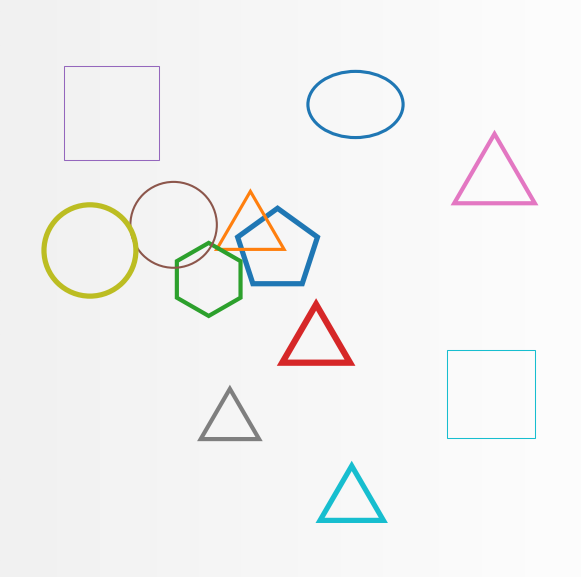[{"shape": "oval", "thickness": 1.5, "radius": 0.41, "center": [0.612, 0.818]}, {"shape": "pentagon", "thickness": 2.5, "radius": 0.36, "center": [0.478, 0.566]}, {"shape": "triangle", "thickness": 1.5, "radius": 0.33, "center": [0.431, 0.601]}, {"shape": "hexagon", "thickness": 2, "radius": 0.32, "center": [0.359, 0.515]}, {"shape": "triangle", "thickness": 3, "radius": 0.34, "center": [0.544, 0.405]}, {"shape": "square", "thickness": 0.5, "radius": 0.41, "center": [0.192, 0.803]}, {"shape": "circle", "thickness": 1, "radius": 0.37, "center": [0.299, 0.61]}, {"shape": "triangle", "thickness": 2, "radius": 0.4, "center": [0.851, 0.687]}, {"shape": "triangle", "thickness": 2, "radius": 0.29, "center": [0.396, 0.268]}, {"shape": "circle", "thickness": 2.5, "radius": 0.4, "center": [0.155, 0.565]}, {"shape": "square", "thickness": 0.5, "radius": 0.38, "center": [0.845, 0.316]}, {"shape": "triangle", "thickness": 2.5, "radius": 0.31, "center": [0.605, 0.129]}]